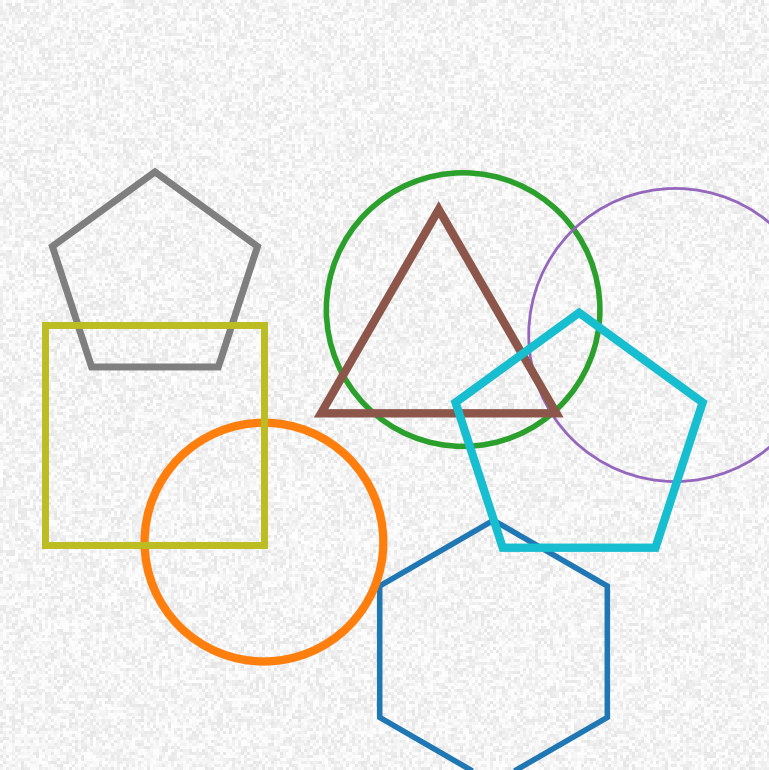[{"shape": "hexagon", "thickness": 2, "radius": 0.85, "center": [0.641, 0.154]}, {"shape": "circle", "thickness": 3, "radius": 0.78, "center": [0.343, 0.296]}, {"shape": "circle", "thickness": 2, "radius": 0.89, "center": [0.601, 0.598]}, {"shape": "circle", "thickness": 1, "radius": 0.95, "center": [0.877, 0.565]}, {"shape": "triangle", "thickness": 3, "radius": 0.88, "center": [0.57, 0.551]}, {"shape": "pentagon", "thickness": 2.5, "radius": 0.7, "center": [0.201, 0.637]}, {"shape": "square", "thickness": 2.5, "radius": 0.71, "center": [0.2, 0.435]}, {"shape": "pentagon", "thickness": 3, "radius": 0.84, "center": [0.752, 0.425]}]